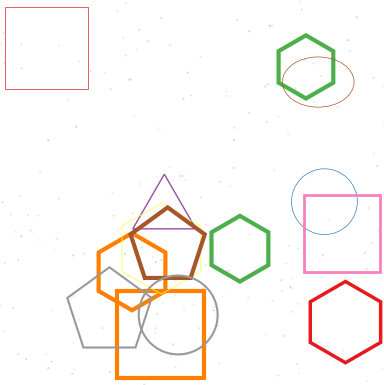[{"shape": "square", "thickness": 0.5, "radius": 0.54, "center": [0.121, 0.876]}, {"shape": "hexagon", "thickness": 2.5, "radius": 0.53, "center": [0.897, 0.163]}, {"shape": "circle", "thickness": 0.5, "radius": 0.43, "center": [0.843, 0.476]}, {"shape": "hexagon", "thickness": 3, "radius": 0.43, "center": [0.623, 0.354]}, {"shape": "hexagon", "thickness": 3, "radius": 0.41, "center": [0.795, 0.826]}, {"shape": "triangle", "thickness": 1, "radius": 0.47, "center": [0.427, 0.453]}, {"shape": "hexagon", "thickness": 3, "radius": 0.5, "center": [0.343, 0.294]}, {"shape": "square", "thickness": 3, "radius": 0.56, "center": [0.416, 0.131]}, {"shape": "hexagon", "thickness": 0.5, "radius": 0.59, "center": [0.419, 0.354]}, {"shape": "pentagon", "thickness": 3, "radius": 0.51, "center": [0.436, 0.36]}, {"shape": "oval", "thickness": 0.5, "radius": 0.47, "center": [0.826, 0.787]}, {"shape": "square", "thickness": 2, "radius": 0.5, "center": [0.887, 0.393]}, {"shape": "pentagon", "thickness": 1.5, "radius": 0.58, "center": [0.284, 0.191]}, {"shape": "circle", "thickness": 1.5, "radius": 0.51, "center": [0.463, 0.182]}]